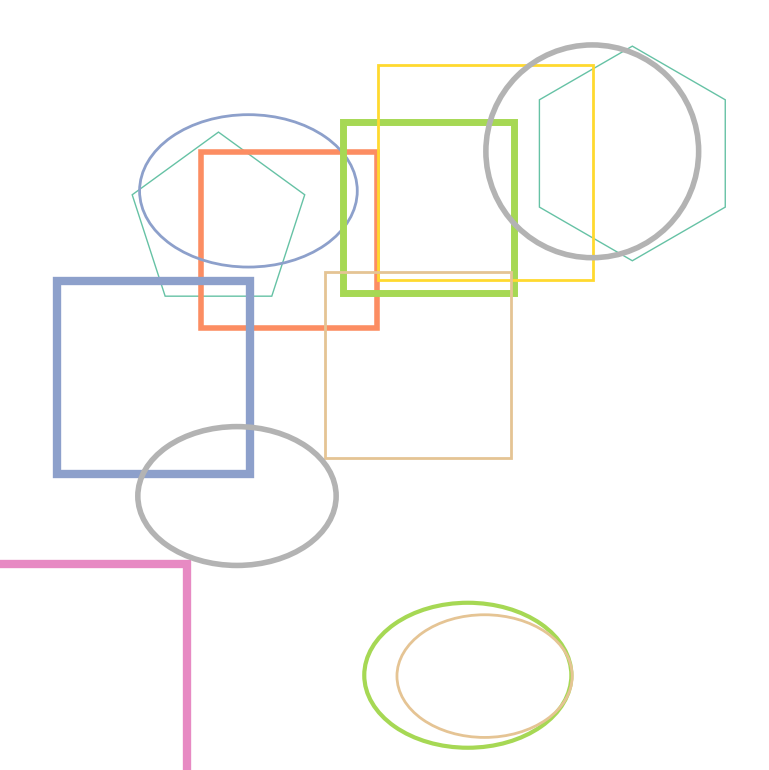[{"shape": "hexagon", "thickness": 0.5, "radius": 0.7, "center": [0.821, 0.801]}, {"shape": "pentagon", "thickness": 0.5, "radius": 0.59, "center": [0.284, 0.711]}, {"shape": "square", "thickness": 2, "radius": 0.57, "center": [0.376, 0.688]}, {"shape": "square", "thickness": 3, "radius": 0.63, "center": [0.199, 0.509]}, {"shape": "oval", "thickness": 1, "radius": 0.71, "center": [0.323, 0.752]}, {"shape": "square", "thickness": 3, "radius": 0.68, "center": [0.106, 0.131]}, {"shape": "oval", "thickness": 1.5, "radius": 0.67, "center": [0.608, 0.123]}, {"shape": "square", "thickness": 2.5, "radius": 0.55, "center": [0.556, 0.73]}, {"shape": "square", "thickness": 1, "radius": 0.7, "center": [0.631, 0.776]}, {"shape": "oval", "thickness": 1, "radius": 0.57, "center": [0.629, 0.122]}, {"shape": "square", "thickness": 1, "radius": 0.6, "center": [0.543, 0.526]}, {"shape": "oval", "thickness": 2, "radius": 0.64, "center": [0.308, 0.356]}, {"shape": "circle", "thickness": 2, "radius": 0.69, "center": [0.769, 0.803]}]